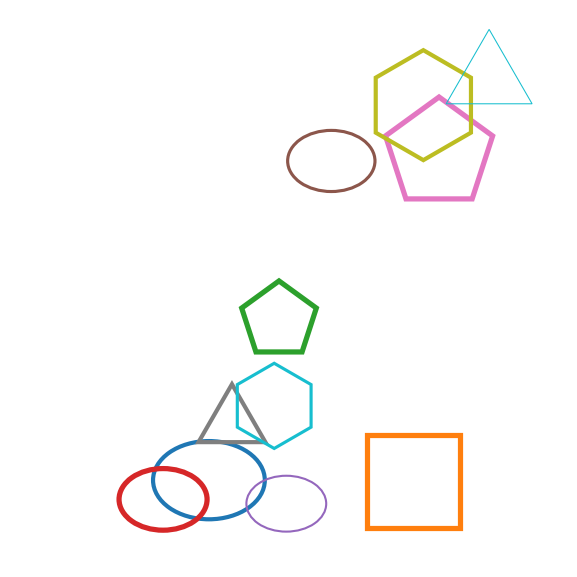[{"shape": "oval", "thickness": 2, "radius": 0.48, "center": [0.362, 0.168]}, {"shape": "square", "thickness": 2.5, "radius": 0.4, "center": [0.716, 0.165]}, {"shape": "pentagon", "thickness": 2.5, "radius": 0.34, "center": [0.483, 0.445]}, {"shape": "oval", "thickness": 2.5, "radius": 0.38, "center": [0.282, 0.134]}, {"shape": "oval", "thickness": 1, "radius": 0.35, "center": [0.496, 0.127]}, {"shape": "oval", "thickness": 1.5, "radius": 0.38, "center": [0.574, 0.72]}, {"shape": "pentagon", "thickness": 2.5, "radius": 0.49, "center": [0.76, 0.734]}, {"shape": "triangle", "thickness": 2, "radius": 0.33, "center": [0.402, 0.267]}, {"shape": "hexagon", "thickness": 2, "radius": 0.48, "center": [0.733, 0.817]}, {"shape": "hexagon", "thickness": 1.5, "radius": 0.37, "center": [0.475, 0.296]}, {"shape": "triangle", "thickness": 0.5, "radius": 0.43, "center": [0.847, 0.862]}]